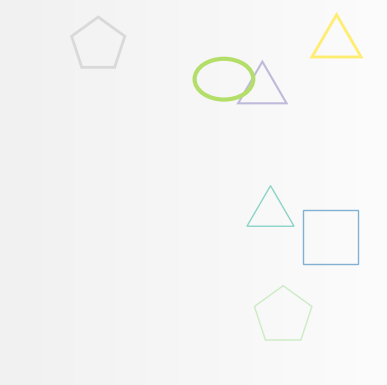[{"shape": "triangle", "thickness": 1, "radius": 0.35, "center": [0.698, 0.447]}, {"shape": "triangle", "thickness": 1.5, "radius": 0.36, "center": [0.677, 0.768]}, {"shape": "square", "thickness": 1, "radius": 0.36, "center": [0.852, 0.385]}, {"shape": "oval", "thickness": 3, "radius": 0.38, "center": [0.578, 0.794]}, {"shape": "pentagon", "thickness": 2, "radius": 0.36, "center": [0.253, 0.884]}, {"shape": "pentagon", "thickness": 1, "radius": 0.39, "center": [0.731, 0.18]}, {"shape": "triangle", "thickness": 2, "radius": 0.37, "center": [0.868, 0.889]}]